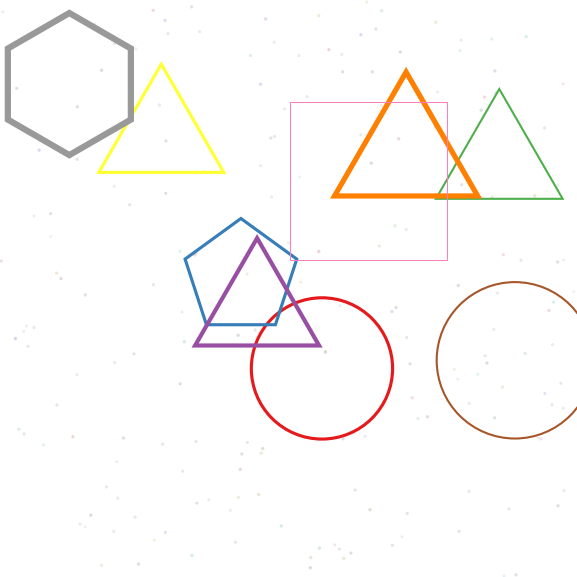[{"shape": "circle", "thickness": 1.5, "radius": 0.61, "center": [0.558, 0.361]}, {"shape": "pentagon", "thickness": 1.5, "radius": 0.51, "center": [0.417, 0.519]}, {"shape": "triangle", "thickness": 1, "radius": 0.63, "center": [0.865, 0.718]}, {"shape": "triangle", "thickness": 2, "radius": 0.62, "center": [0.445, 0.463]}, {"shape": "triangle", "thickness": 2.5, "radius": 0.72, "center": [0.703, 0.731]}, {"shape": "triangle", "thickness": 1.5, "radius": 0.62, "center": [0.279, 0.763]}, {"shape": "circle", "thickness": 1, "radius": 0.68, "center": [0.892, 0.375]}, {"shape": "square", "thickness": 0.5, "radius": 0.68, "center": [0.639, 0.686]}, {"shape": "hexagon", "thickness": 3, "radius": 0.62, "center": [0.12, 0.854]}]